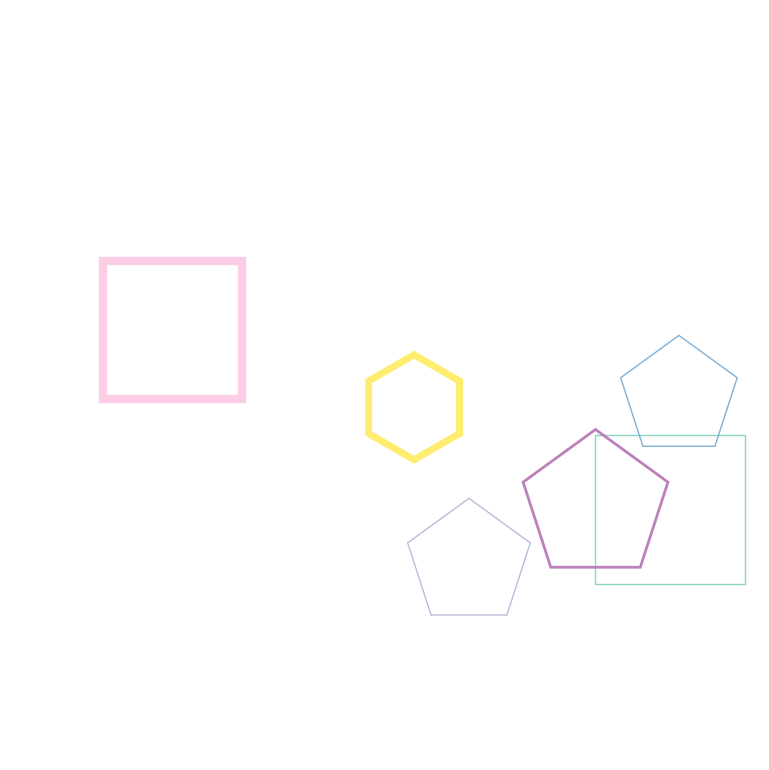[{"shape": "square", "thickness": 0.5, "radius": 0.49, "center": [0.87, 0.338]}, {"shape": "pentagon", "thickness": 0.5, "radius": 0.42, "center": [0.609, 0.269]}, {"shape": "pentagon", "thickness": 0.5, "radius": 0.4, "center": [0.882, 0.485]}, {"shape": "square", "thickness": 3, "radius": 0.45, "center": [0.224, 0.571]}, {"shape": "pentagon", "thickness": 1, "radius": 0.49, "center": [0.773, 0.343]}, {"shape": "hexagon", "thickness": 2.5, "radius": 0.34, "center": [0.538, 0.471]}]